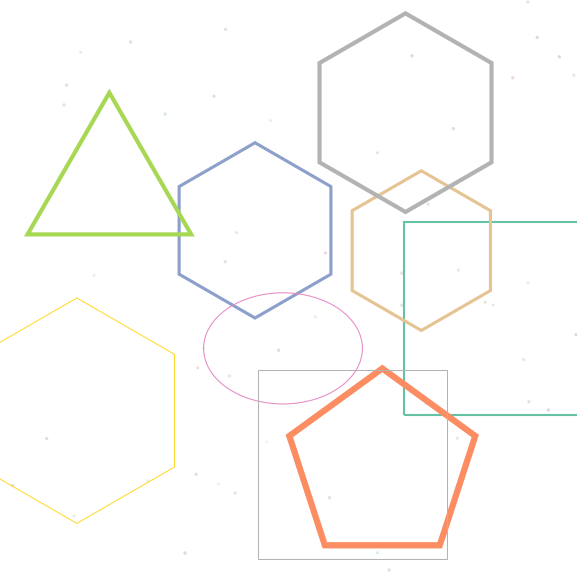[{"shape": "square", "thickness": 1, "radius": 0.84, "center": [0.868, 0.448]}, {"shape": "pentagon", "thickness": 3, "radius": 0.85, "center": [0.662, 0.192]}, {"shape": "hexagon", "thickness": 1.5, "radius": 0.76, "center": [0.442, 0.6]}, {"shape": "oval", "thickness": 0.5, "radius": 0.69, "center": [0.49, 0.396]}, {"shape": "triangle", "thickness": 2, "radius": 0.82, "center": [0.189, 0.675]}, {"shape": "hexagon", "thickness": 0.5, "radius": 0.98, "center": [0.133, 0.288]}, {"shape": "hexagon", "thickness": 1.5, "radius": 0.69, "center": [0.73, 0.565]}, {"shape": "hexagon", "thickness": 2, "radius": 0.86, "center": [0.702, 0.804]}, {"shape": "square", "thickness": 0.5, "radius": 0.82, "center": [0.611, 0.195]}]